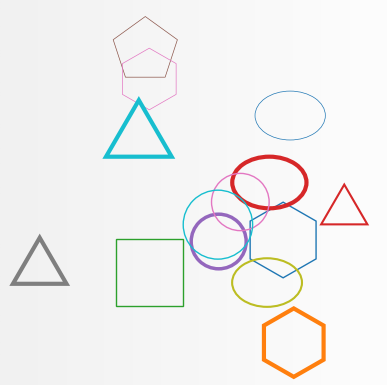[{"shape": "oval", "thickness": 0.5, "radius": 0.45, "center": [0.749, 0.7]}, {"shape": "hexagon", "thickness": 1, "radius": 0.49, "center": [0.731, 0.377]}, {"shape": "hexagon", "thickness": 3, "radius": 0.44, "center": [0.758, 0.11]}, {"shape": "square", "thickness": 1, "radius": 0.43, "center": [0.386, 0.292]}, {"shape": "triangle", "thickness": 1.5, "radius": 0.34, "center": [0.888, 0.452]}, {"shape": "oval", "thickness": 3, "radius": 0.48, "center": [0.695, 0.526]}, {"shape": "circle", "thickness": 2.5, "radius": 0.35, "center": [0.564, 0.373]}, {"shape": "pentagon", "thickness": 0.5, "radius": 0.44, "center": [0.375, 0.87]}, {"shape": "circle", "thickness": 1, "radius": 0.37, "center": [0.62, 0.475]}, {"shape": "hexagon", "thickness": 0.5, "radius": 0.4, "center": [0.385, 0.795]}, {"shape": "triangle", "thickness": 3, "radius": 0.4, "center": [0.102, 0.303]}, {"shape": "oval", "thickness": 1.5, "radius": 0.45, "center": [0.689, 0.266]}, {"shape": "circle", "thickness": 1, "radius": 0.45, "center": [0.562, 0.416]}, {"shape": "triangle", "thickness": 3, "radius": 0.49, "center": [0.358, 0.642]}]